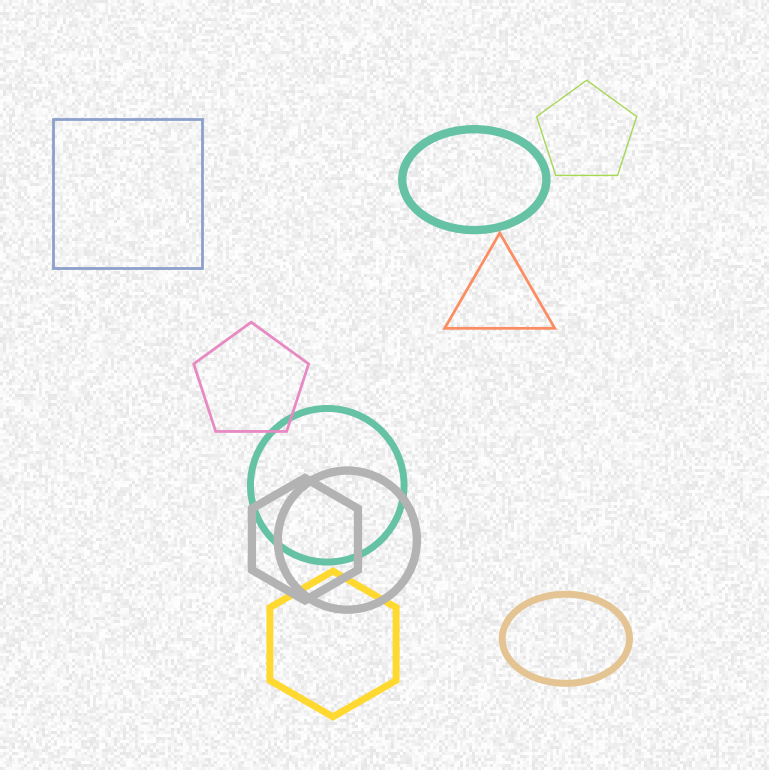[{"shape": "circle", "thickness": 2.5, "radius": 0.5, "center": [0.425, 0.37]}, {"shape": "oval", "thickness": 3, "radius": 0.47, "center": [0.616, 0.767]}, {"shape": "triangle", "thickness": 1, "radius": 0.41, "center": [0.649, 0.615]}, {"shape": "square", "thickness": 1, "radius": 0.48, "center": [0.166, 0.749]}, {"shape": "pentagon", "thickness": 1, "radius": 0.39, "center": [0.326, 0.503]}, {"shape": "pentagon", "thickness": 0.5, "radius": 0.34, "center": [0.762, 0.827]}, {"shape": "hexagon", "thickness": 2.5, "radius": 0.47, "center": [0.432, 0.164]}, {"shape": "oval", "thickness": 2.5, "radius": 0.41, "center": [0.735, 0.17]}, {"shape": "circle", "thickness": 3, "radius": 0.45, "center": [0.451, 0.299]}, {"shape": "hexagon", "thickness": 3, "radius": 0.4, "center": [0.396, 0.3]}]